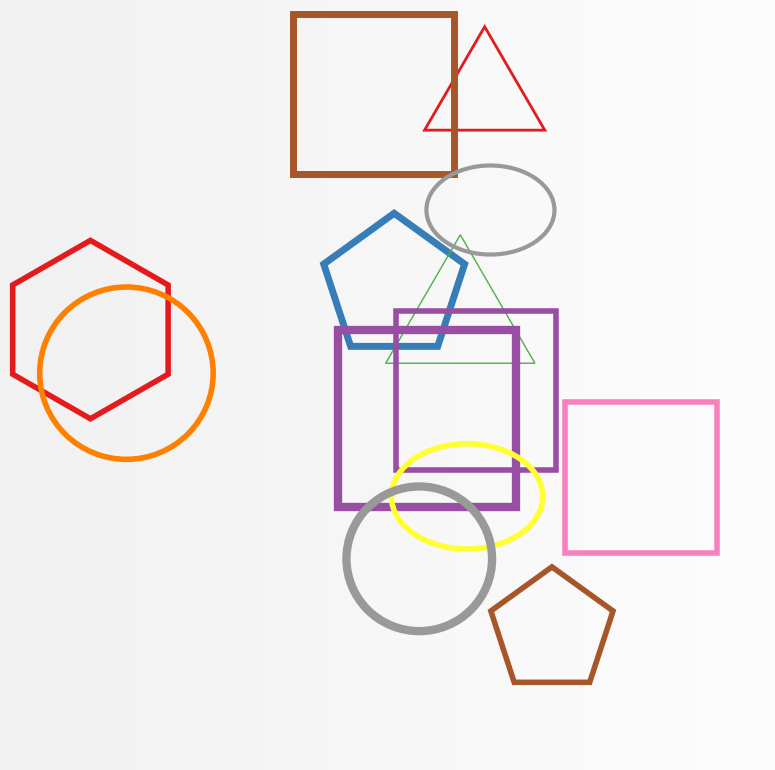[{"shape": "triangle", "thickness": 1, "radius": 0.45, "center": [0.625, 0.876]}, {"shape": "hexagon", "thickness": 2, "radius": 0.58, "center": [0.117, 0.572]}, {"shape": "pentagon", "thickness": 2.5, "radius": 0.48, "center": [0.509, 0.627]}, {"shape": "triangle", "thickness": 0.5, "radius": 0.56, "center": [0.594, 0.584]}, {"shape": "square", "thickness": 2, "radius": 0.52, "center": [0.614, 0.493]}, {"shape": "square", "thickness": 3, "radius": 0.58, "center": [0.551, 0.457]}, {"shape": "circle", "thickness": 2, "radius": 0.56, "center": [0.163, 0.515]}, {"shape": "oval", "thickness": 2, "radius": 0.49, "center": [0.603, 0.355]}, {"shape": "pentagon", "thickness": 2, "radius": 0.41, "center": [0.712, 0.181]}, {"shape": "square", "thickness": 2.5, "radius": 0.52, "center": [0.482, 0.878]}, {"shape": "square", "thickness": 2, "radius": 0.49, "center": [0.827, 0.38]}, {"shape": "circle", "thickness": 3, "radius": 0.47, "center": [0.541, 0.274]}, {"shape": "oval", "thickness": 1.5, "radius": 0.41, "center": [0.633, 0.727]}]